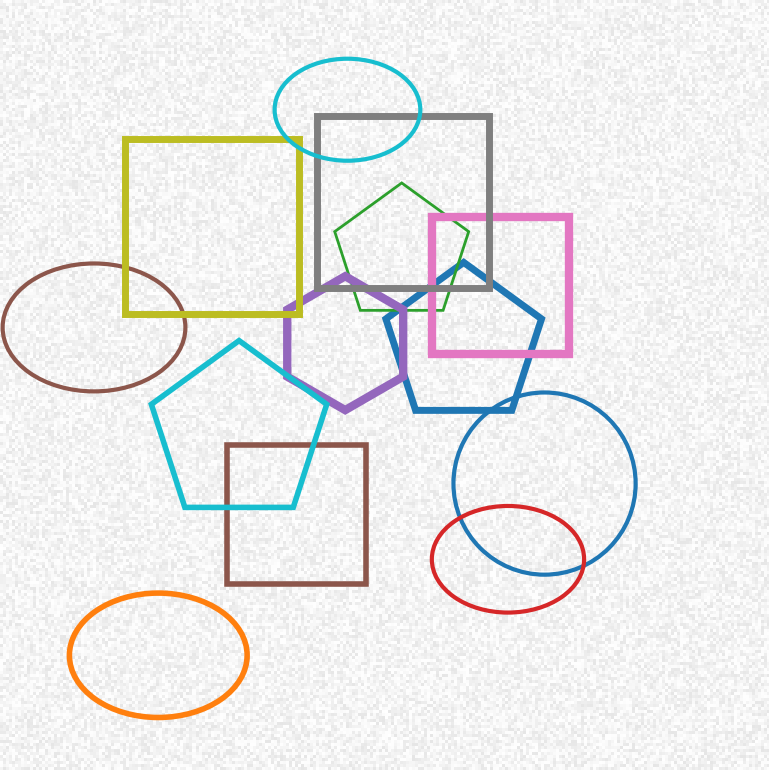[{"shape": "circle", "thickness": 1.5, "radius": 0.59, "center": [0.707, 0.372]}, {"shape": "pentagon", "thickness": 2.5, "radius": 0.53, "center": [0.602, 0.553]}, {"shape": "oval", "thickness": 2, "radius": 0.58, "center": [0.206, 0.149]}, {"shape": "pentagon", "thickness": 1, "radius": 0.46, "center": [0.522, 0.671]}, {"shape": "oval", "thickness": 1.5, "radius": 0.49, "center": [0.66, 0.274]}, {"shape": "hexagon", "thickness": 3, "radius": 0.43, "center": [0.448, 0.554]}, {"shape": "oval", "thickness": 1.5, "radius": 0.59, "center": [0.122, 0.575]}, {"shape": "square", "thickness": 2, "radius": 0.45, "center": [0.385, 0.332]}, {"shape": "square", "thickness": 3, "radius": 0.44, "center": [0.65, 0.629]}, {"shape": "square", "thickness": 2.5, "radius": 0.56, "center": [0.523, 0.738]}, {"shape": "square", "thickness": 2.5, "radius": 0.57, "center": [0.275, 0.706]}, {"shape": "oval", "thickness": 1.5, "radius": 0.47, "center": [0.451, 0.858]}, {"shape": "pentagon", "thickness": 2, "radius": 0.6, "center": [0.31, 0.438]}]